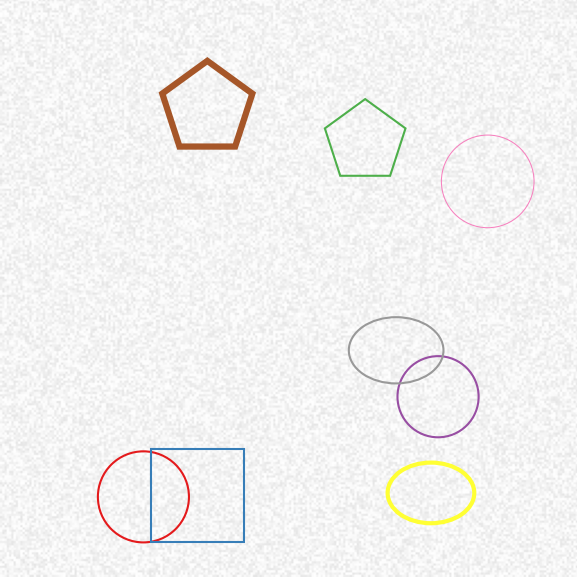[{"shape": "circle", "thickness": 1, "radius": 0.39, "center": [0.248, 0.139]}, {"shape": "square", "thickness": 1, "radius": 0.4, "center": [0.342, 0.142]}, {"shape": "pentagon", "thickness": 1, "radius": 0.37, "center": [0.632, 0.754]}, {"shape": "circle", "thickness": 1, "radius": 0.35, "center": [0.759, 0.312]}, {"shape": "oval", "thickness": 2, "radius": 0.38, "center": [0.746, 0.146]}, {"shape": "pentagon", "thickness": 3, "radius": 0.41, "center": [0.359, 0.812]}, {"shape": "circle", "thickness": 0.5, "radius": 0.4, "center": [0.845, 0.685]}, {"shape": "oval", "thickness": 1, "radius": 0.41, "center": [0.686, 0.393]}]